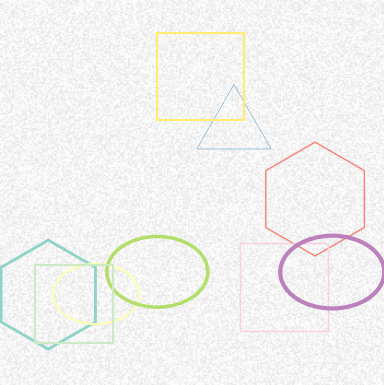[{"shape": "hexagon", "thickness": 2, "radius": 0.71, "center": [0.125, 0.235]}, {"shape": "oval", "thickness": 1.5, "radius": 0.56, "center": [0.249, 0.236]}, {"shape": "hexagon", "thickness": 1, "radius": 0.74, "center": [0.818, 0.483]}, {"shape": "triangle", "thickness": 0.5, "radius": 0.56, "center": [0.608, 0.669]}, {"shape": "oval", "thickness": 2.5, "radius": 0.66, "center": [0.409, 0.294]}, {"shape": "square", "thickness": 1, "radius": 0.57, "center": [0.737, 0.254]}, {"shape": "oval", "thickness": 3, "radius": 0.68, "center": [0.863, 0.293]}, {"shape": "square", "thickness": 1.5, "radius": 0.51, "center": [0.192, 0.21]}, {"shape": "square", "thickness": 1.5, "radius": 0.57, "center": [0.52, 0.8]}]